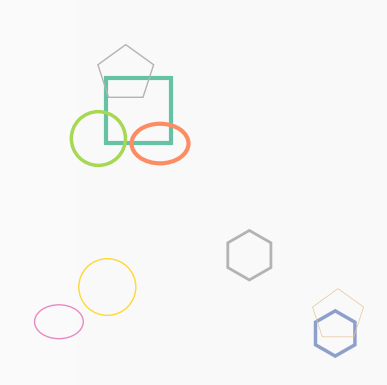[{"shape": "square", "thickness": 3, "radius": 0.42, "center": [0.357, 0.713]}, {"shape": "oval", "thickness": 3, "radius": 0.37, "center": [0.413, 0.627]}, {"shape": "hexagon", "thickness": 2.5, "radius": 0.29, "center": [0.865, 0.134]}, {"shape": "oval", "thickness": 1, "radius": 0.31, "center": [0.152, 0.164]}, {"shape": "circle", "thickness": 2.5, "radius": 0.35, "center": [0.254, 0.64]}, {"shape": "circle", "thickness": 1, "radius": 0.37, "center": [0.277, 0.255]}, {"shape": "pentagon", "thickness": 0.5, "radius": 0.35, "center": [0.872, 0.181]}, {"shape": "hexagon", "thickness": 2, "radius": 0.32, "center": [0.644, 0.337]}, {"shape": "pentagon", "thickness": 1, "radius": 0.38, "center": [0.325, 0.808]}]